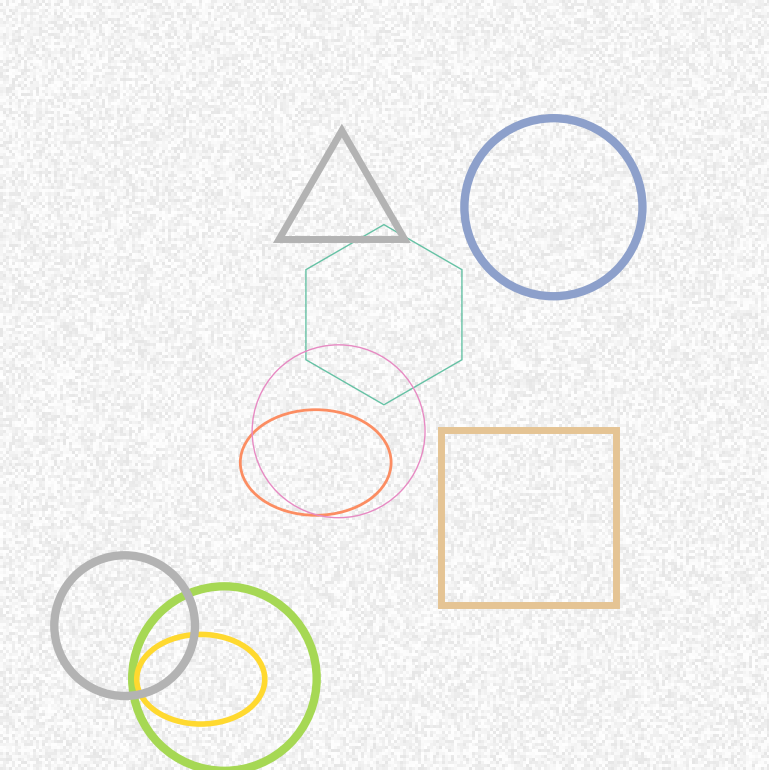[{"shape": "hexagon", "thickness": 0.5, "radius": 0.58, "center": [0.499, 0.591]}, {"shape": "oval", "thickness": 1, "radius": 0.49, "center": [0.41, 0.399]}, {"shape": "circle", "thickness": 3, "radius": 0.58, "center": [0.719, 0.731]}, {"shape": "circle", "thickness": 0.5, "radius": 0.56, "center": [0.44, 0.44]}, {"shape": "circle", "thickness": 3, "radius": 0.6, "center": [0.291, 0.119]}, {"shape": "oval", "thickness": 2, "radius": 0.42, "center": [0.261, 0.118]}, {"shape": "square", "thickness": 2.5, "radius": 0.57, "center": [0.687, 0.328]}, {"shape": "triangle", "thickness": 2.5, "radius": 0.47, "center": [0.444, 0.736]}, {"shape": "circle", "thickness": 3, "radius": 0.46, "center": [0.162, 0.187]}]